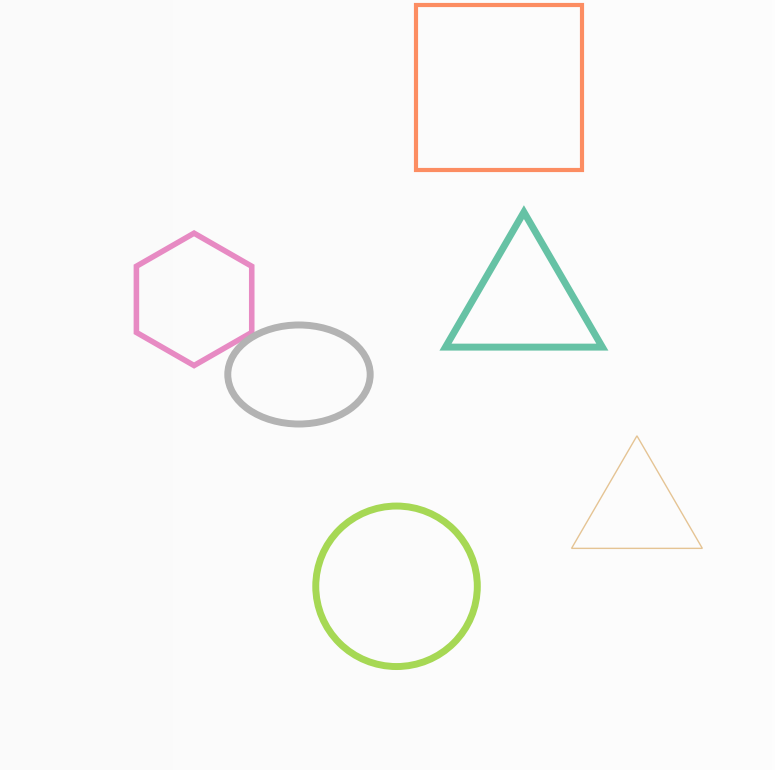[{"shape": "triangle", "thickness": 2.5, "radius": 0.58, "center": [0.676, 0.608]}, {"shape": "square", "thickness": 1.5, "radius": 0.54, "center": [0.644, 0.887]}, {"shape": "hexagon", "thickness": 2, "radius": 0.43, "center": [0.25, 0.611]}, {"shape": "circle", "thickness": 2.5, "radius": 0.52, "center": [0.512, 0.239]}, {"shape": "triangle", "thickness": 0.5, "radius": 0.49, "center": [0.822, 0.337]}, {"shape": "oval", "thickness": 2.5, "radius": 0.46, "center": [0.386, 0.514]}]